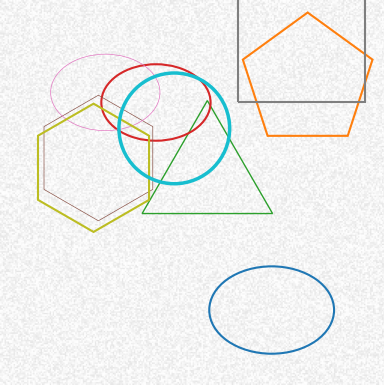[{"shape": "oval", "thickness": 1.5, "radius": 0.81, "center": [0.706, 0.195]}, {"shape": "pentagon", "thickness": 1.5, "radius": 0.89, "center": [0.799, 0.79]}, {"shape": "triangle", "thickness": 1, "radius": 0.98, "center": [0.539, 0.543]}, {"shape": "oval", "thickness": 1.5, "radius": 0.71, "center": [0.405, 0.734]}, {"shape": "hexagon", "thickness": 0.5, "radius": 0.82, "center": [0.256, 0.59]}, {"shape": "oval", "thickness": 0.5, "radius": 0.71, "center": [0.273, 0.76]}, {"shape": "square", "thickness": 1.5, "radius": 0.82, "center": [0.783, 0.899]}, {"shape": "hexagon", "thickness": 1.5, "radius": 0.83, "center": [0.243, 0.564]}, {"shape": "circle", "thickness": 2.5, "radius": 0.72, "center": [0.453, 0.667]}]